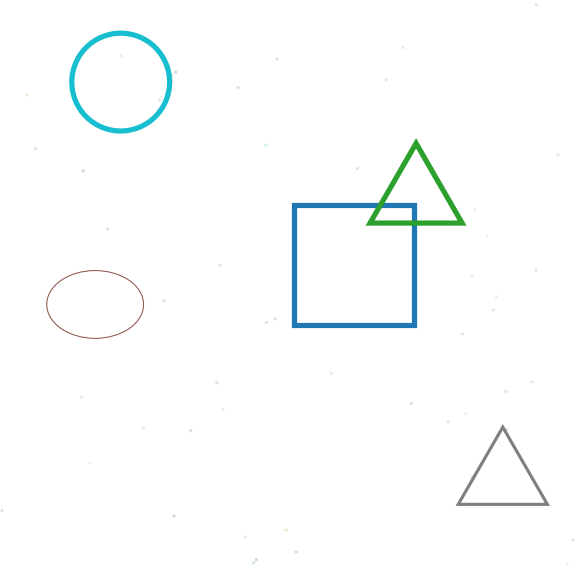[{"shape": "square", "thickness": 2.5, "radius": 0.52, "center": [0.613, 0.54]}, {"shape": "triangle", "thickness": 2.5, "radius": 0.46, "center": [0.72, 0.659]}, {"shape": "oval", "thickness": 0.5, "radius": 0.42, "center": [0.165, 0.472]}, {"shape": "triangle", "thickness": 1.5, "radius": 0.45, "center": [0.871, 0.17]}, {"shape": "circle", "thickness": 2.5, "radius": 0.42, "center": [0.209, 0.857]}]